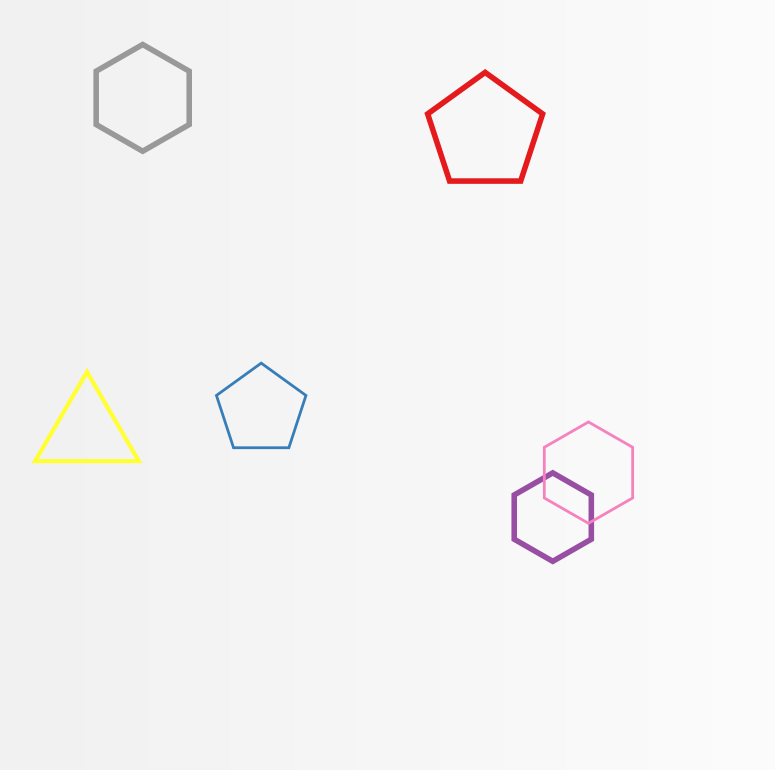[{"shape": "pentagon", "thickness": 2, "radius": 0.39, "center": [0.626, 0.828]}, {"shape": "pentagon", "thickness": 1, "radius": 0.3, "center": [0.337, 0.468]}, {"shape": "hexagon", "thickness": 2, "radius": 0.29, "center": [0.713, 0.328]}, {"shape": "triangle", "thickness": 1.5, "radius": 0.39, "center": [0.112, 0.44]}, {"shape": "hexagon", "thickness": 1, "radius": 0.33, "center": [0.759, 0.386]}, {"shape": "hexagon", "thickness": 2, "radius": 0.35, "center": [0.184, 0.873]}]